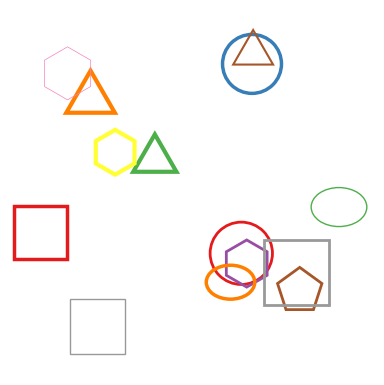[{"shape": "circle", "thickness": 2, "radius": 0.4, "center": [0.627, 0.342]}, {"shape": "square", "thickness": 2.5, "radius": 0.34, "center": [0.106, 0.396]}, {"shape": "circle", "thickness": 2.5, "radius": 0.38, "center": [0.655, 0.834]}, {"shape": "oval", "thickness": 1, "radius": 0.36, "center": [0.88, 0.462]}, {"shape": "triangle", "thickness": 3, "radius": 0.32, "center": [0.402, 0.586]}, {"shape": "hexagon", "thickness": 2, "radius": 0.31, "center": [0.641, 0.315]}, {"shape": "triangle", "thickness": 3, "radius": 0.36, "center": [0.235, 0.744]}, {"shape": "oval", "thickness": 2.5, "radius": 0.31, "center": [0.599, 0.267]}, {"shape": "hexagon", "thickness": 3, "radius": 0.29, "center": [0.299, 0.604]}, {"shape": "pentagon", "thickness": 2, "radius": 0.3, "center": [0.779, 0.245]}, {"shape": "triangle", "thickness": 1.5, "radius": 0.3, "center": [0.657, 0.862]}, {"shape": "hexagon", "thickness": 0.5, "radius": 0.34, "center": [0.175, 0.809]}, {"shape": "square", "thickness": 1, "radius": 0.36, "center": [0.254, 0.151]}, {"shape": "square", "thickness": 2, "radius": 0.42, "center": [0.771, 0.291]}]